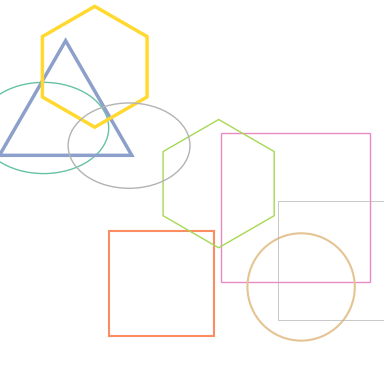[{"shape": "oval", "thickness": 1, "radius": 0.85, "center": [0.113, 0.668]}, {"shape": "square", "thickness": 1.5, "radius": 0.68, "center": [0.419, 0.264]}, {"shape": "triangle", "thickness": 2.5, "radius": 0.99, "center": [0.17, 0.696]}, {"shape": "square", "thickness": 1, "radius": 0.97, "center": [0.767, 0.461]}, {"shape": "hexagon", "thickness": 1, "radius": 0.83, "center": [0.568, 0.523]}, {"shape": "hexagon", "thickness": 2.5, "radius": 0.78, "center": [0.246, 0.827]}, {"shape": "circle", "thickness": 1.5, "radius": 0.7, "center": [0.782, 0.255]}, {"shape": "oval", "thickness": 1, "radius": 0.79, "center": [0.335, 0.622]}, {"shape": "square", "thickness": 0.5, "radius": 0.78, "center": [0.876, 0.323]}]